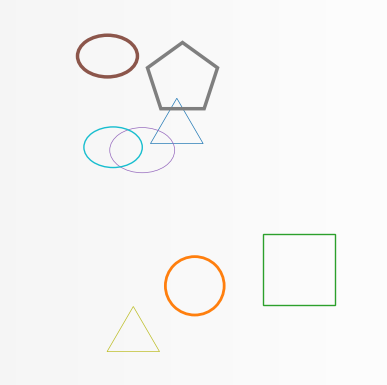[{"shape": "triangle", "thickness": 0.5, "radius": 0.39, "center": [0.456, 0.666]}, {"shape": "circle", "thickness": 2, "radius": 0.38, "center": [0.503, 0.258]}, {"shape": "square", "thickness": 1, "radius": 0.46, "center": [0.771, 0.301]}, {"shape": "oval", "thickness": 0.5, "radius": 0.42, "center": [0.367, 0.61]}, {"shape": "oval", "thickness": 2.5, "radius": 0.39, "center": [0.277, 0.854]}, {"shape": "pentagon", "thickness": 2.5, "radius": 0.48, "center": [0.471, 0.795]}, {"shape": "triangle", "thickness": 0.5, "radius": 0.39, "center": [0.344, 0.126]}, {"shape": "oval", "thickness": 1, "radius": 0.38, "center": [0.292, 0.618]}]